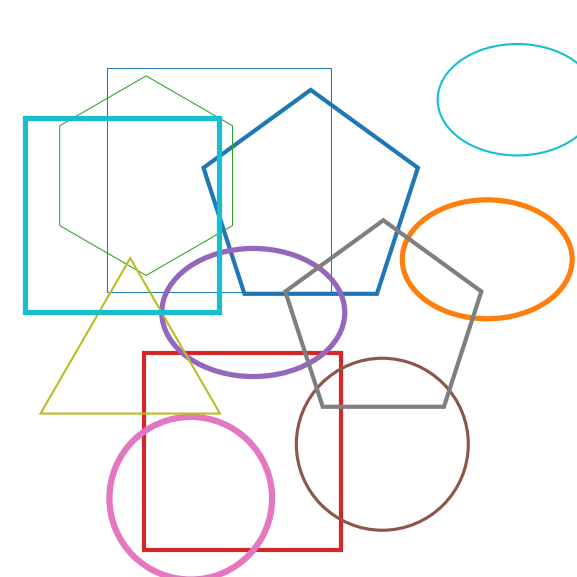[{"shape": "pentagon", "thickness": 2, "radius": 0.98, "center": [0.538, 0.648]}, {"shape": "square", "thickness": 0.5, "radius": 0.97, "center": [0.38, 0.688]}, {"shape": "oval", "thickness": 2.5, "radius": 0.74, "center": [0.844, 0.55]}, {"shape": "hexagon", "thickness": 0.5, "radius": 0.86, "center": [0.253, 0.695]}, {"shape": "square", "thickness": 2, "radius": 0.85, "center": [0.42, 0.218]}, {"shape": "oval", "thickness": 2.5, "radius": 0.79, "center": [0.439, 0.458]}, {"shape": "circle", "thickness": 1.5, "radius": 0.74, "center": [0.662, 0.23]}, {"shape": "circle", "thickness": 3, "radius": 0.7, "center": [0.33, 0.136]}, {"shape": "pentagon", "thickness": 2, "radius": 0.89, "center": [0.664, 0.439]}, {"shape": "triangle", "thickness": 1, "radius": 0.9, "center": [0.226, 0.373]}, {"shape": "oval", "thickness": 1, "radius": 0.69, "center": [0.896, 0.826]}, {"shape": "square", "thickness": 2.5, "radius": 0.84, "center": [0.211, 0.627]}]